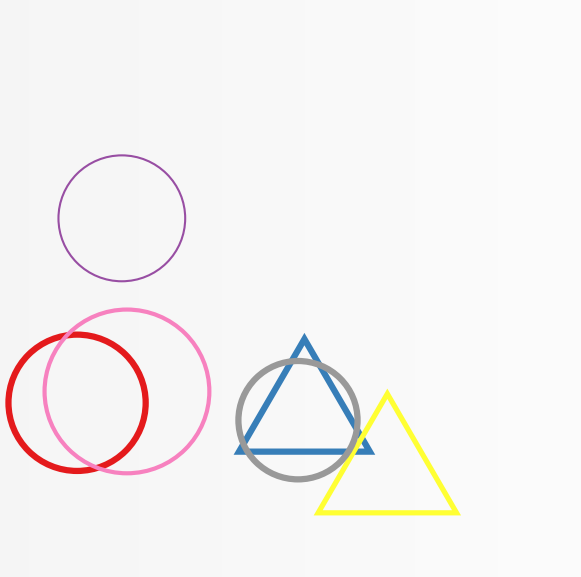[{"shape": "circle", "thickness": 3, "radius": 0.59, "center": [0.133, 0.302]}, {"shape": "triangle", "thickness": 3, "radius": 0.65, "center": [0.524, 0.282]}, {"shape": "circle", "thickness": 1, "radius": 0.55, "center": [0.21, 0.621]}, {"shape": "triangle", "thickness": 2.5, "radius": 0.69, "center": [0.666, 0.18]}, {"shape": "circle", "thickness": 2, "radius": 0.71, "center": [0.218, 0.321]}, {"shape": "circle", "thickness": 3, "radius": 0.51, "center": [0.513, 0.272]}]